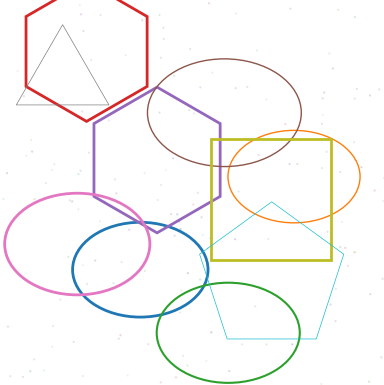[{"shape": "oval", "thickness": 2, "radius": 0.88, "center": [0.364, 0.299]}, {"shape": "oval", "thickness": 1, "radius": 0.86, "center": [0.764, 0.541]}, {"shape": "oval", "thickness": 1.5, "radius": 0.93, "center": [0.593, 0.136]}, {"shape": "hexagon", "thickness": 2, "radius": 0.91, "center": [0.225, 0.866]}, {"shape": "hexagon", "thickness": 2, "radius": 0.95, "center": [0.408, 0.584]}, {"shape": "oval", "thickness": 1, "radius": 1.0, "center": [0.583, 0.707]}, {"shape": "oval", "thickness": 2, "radius": 0.94, "center": [0.201, 0.366]}, {"shape": "triangle", "thickness": 0.5, "radius": 0.69, "center": [0.163, 0.797]}, {"shape": "square", "thickness": 2, "radius": 0.78, "center": [0.704, 0.482]}, {"shape": "pentagon", "thickness": 0.5, "radius": 0.98, "center": [0.706, 0.279]}]